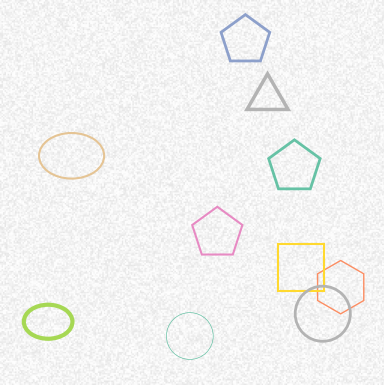[{"shape": "circle", "thickness": 0.5, "radius": 0.3, "center": [0.493, 0.127]}, {"shape": "pentagon", "thickness": 2, "radius": 0.35, "center": [0.765, 0.566]}, {"shape": "hexagon", "thickness": 1, "radius": 0.35, "center": [0.885, 0.254]}, {"shape": "pentagon", "thickness": 2, "radius": 0.33, "center": [0.637, 0.896]}, {"shape": "pentagon", "thickness": 1.5, "radius": 0.34, "center": [0.564, 0.394]}, {"shape": "oval", "thickness": 3, "radius": 0.32, "center": [0.125, 0.164]}, {"shape": "square", "thickness": 1.5, "radius": 0.3, "center": [0.782, 0.306]}, {"shape": "oval", "thickness": 1.5, "radius": 0.42, "center": [0.186, 0.595]}, {"shape": "triangle", "thickness": 2.5, "radius": 0.31, "center": [0.695, 0.747]}, {"shape": "circle", "thickness": 2, "radius": 0.36, "center": [0.838, 0.185]}]